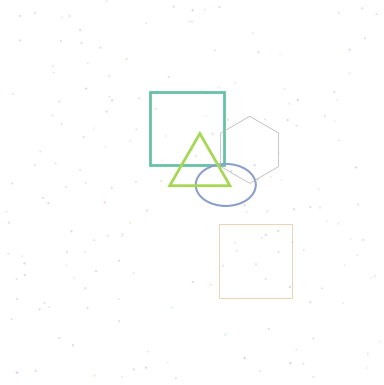[{"shape": "square", "thickness": 2, "radius": 0.48, "center": [0.485, 0.666]}, {"shape": "oval", "thickness": 1.5, "radius": 0.39, "center": [0.586, 0.52]}, {"shape": "triangle", "thickness": 2, "radius": 0.45, "center": [0.519, 0.563]}, {"shape": "square", "thickness": 0.5, "radius": 0.48, "center": [0.663, 0.322]}, {"shape": "hexagon", "thickness": 0.5, "radius": 0.43, "center": [0.649, 0.611]}]